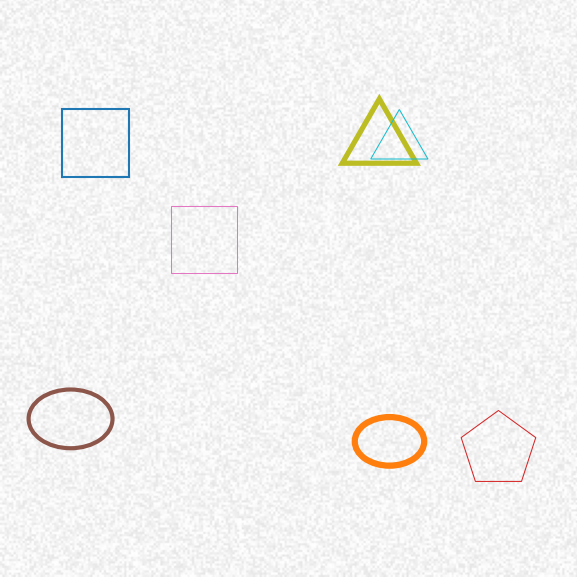[{"shape": "square", "thickness": 1, "radius": 0.29, "center": [0.165, 0.751]}, {"shape": "oval", "thickness": 3, "radius": 0.3, "center": [0.674, 0.235]}, {"shape": "pentagon", "thickness": 0.5, "radius": 0.34, "center": [0.863, 0.22]}, {"shape": "oval", "thickness": 2, "radius": 0.36, "center": [0.122, 0.274]}, {"shape": "square", "thickness": 0.5, "radius": 0.29, "center": [0.354, 0.584]}, {"shape": "triangle", "thickness": 2.5, "radius": 0.37, "center": [0.657, 0.754]}, {"shape": "triangle", "thickness": 0.5, "radius": 0.29, "center": [0.691, 0.752]}]